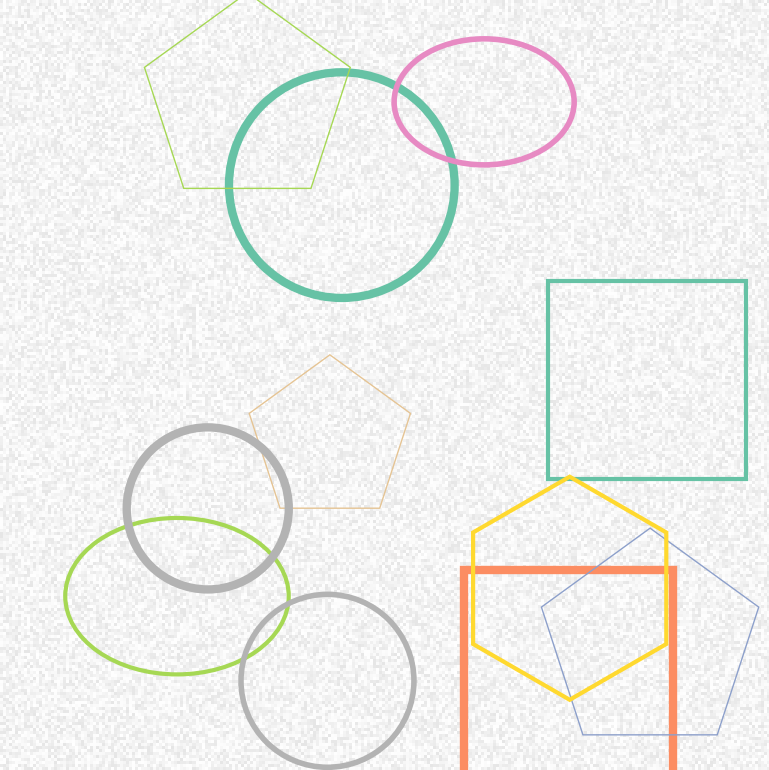[{"shape": "circle", "thickness": 3, "radius": 0.73, "center": [0.444, 0.76]}, {"shape": "square", "thickness": 1.5, "radius": 0.64, "center": [0.84, 0.507]}, {"shape": "square", "thickness": 3, "radius": 0.68, "center": [0.738, 0.124]}, {"shape": "pentagon", "thickness": 0.5, "radius": 0.74, "center": [0.844, 0.166]}, {"shape": "oval", "thickness": 2, "radius": 0.58, "center": [0.629, 0.868]}, {"shape": "pentagon", "thickness": 0.5, "radius": 0.7, "center": [0.321, 0.869]}, {"shape": "oval", "thickness": 1.5, "radius": 0.73, "center": [0.23, 0.226]}, {"shape": "hexagon", "thickness": 1.5, "radius": 0.72, "center": [0.74, 0.236]}, {"shape": "pentagon", "thickness": 0.5, "radius": 0.55, "center": [0.428, 0.429]}, {"shape": "circle", "thickness": 3, "radius": 0.53, "center": [0.27, 0.34]}, {"shape": "circle", "thickness": 2, "radius": 0.56, "center": [0.425, 0.116]}]